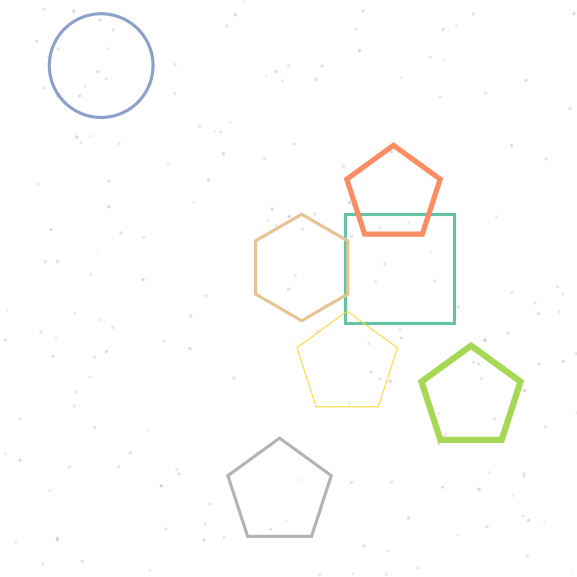[{"shape": "square", "thickness": 1.5, "radius": 0.47, "center": [0.692, 0.535]}, {"shape": "pentagon", "thickness": 2.5, "radius": 0.43, "center": [0.681, 0.663]}, {"shape": "circle", "thickness": 1.5, "radius": 0.45, "center": [0.175, 0.886]}, {"shape": "pentagon", "thickness": 3, "radius": 0.45, "center": [0.816, 0.31]}, {"shape": "pentagon", "thickness": 0.5, "radius": 0.46, "center": [0.601, 0.369]}, {"shape": "hexagon", "thickness": 1.5, "radius": 0.46, "center": [0.522, 0.536]}, {"shape": "pentagon", "thickness": 1.5, "radius": 0.47, "center": [0.484, 0.146]}]